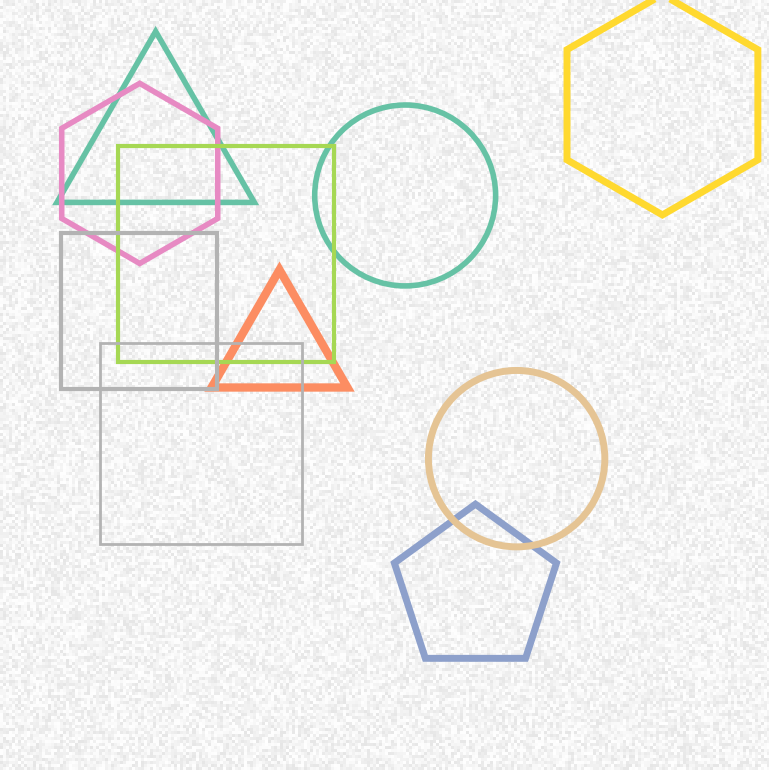[{"shape": "circle", "thickness": 2, "radius": 0.59, "center": [0.526, 0.746]}, {"shape": "triangle", "thickness": 2, "radius": 0.74, "center": [0.202, 0.811]}, {"shape": "triangle", "thickness": 3, "radius": 0.51, "center": [0.363, 0.548]}, {"shape": "pentagon", "thickness": 2.5, "radius": 0.55, "center": [0.617, 0.235]}, {"shape": "hexagon", "thickness": 2, "radius": 0.58, "center": [0.181, 0.775]}, {"shape": "square", "thickness": 1.5, "radius": 0.7, "center": [0.294, 0.67]}, {"shape": "hexagon", "thickness": 2.5, "radius": 0.72, "center": [0.86, 0.864]}, {"shape": "circle", "thickness": 2.5, "radius": 0.57, "center": [0.671, 0.404]}, {"shape": "square", "thickness": 1.5, "radius": 0.51, "center": [0.18, 0.596]}, {"shape": "square", "thickness": 1, "radius": 0.65, "center": [0.261, 0.424]}]